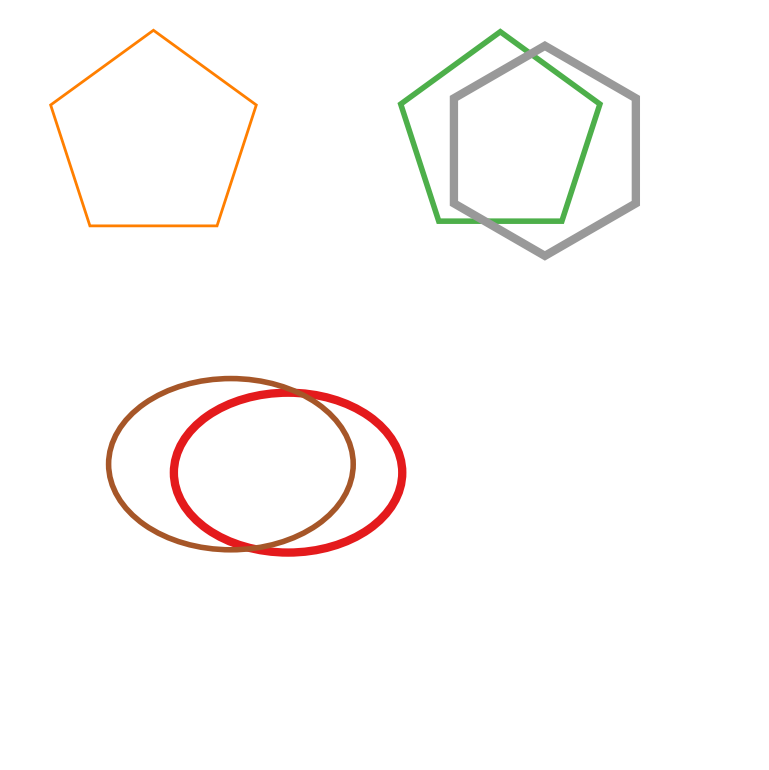[{"shape": "oval", "thickness": 3, "radius": 0.74, "center": [0.374, 0.386]}, {"shape": "pentagon", "thickness": 2, "radius": 0.68, "center": [0.65, 0.823]}, {"shape": "pentagon", "thickness": 1, "radius": 0.7, "center": [0.199, 0.82]}, {"shape": "oval", "thickness": 2, "radius": 0.79, "center": [0.3, 0.397]}, {"shape": "hexagon", "thickness": 3, "radius": 0.68, "center": [0.708, 0.804]}]